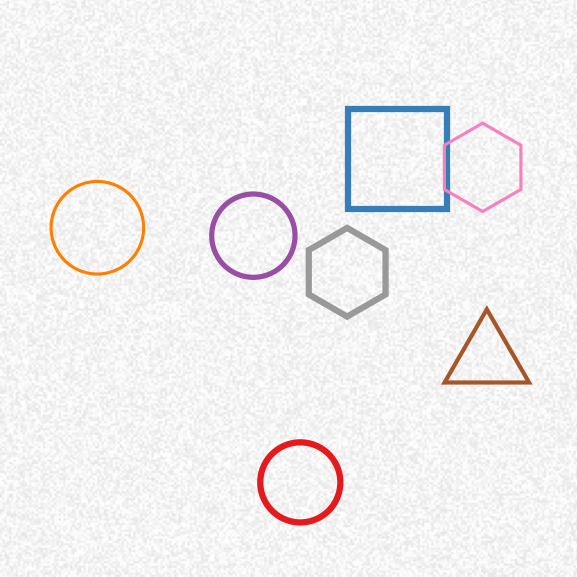[{"shape": "circle", "thickness": 3, "radius": 0.35, "center": [0.52, 0.164]}, {"shape": "square", "thickness": 3, "radius": 0.43, "center": [0.689, 0.724]}, {"shape": "circle", "thickness": 2.5, "radius": 0.36, "center": [0.439, 0.591]}, {"shape": "circle", "thickness": 1.5, "radius": 0.4, "center": [0.169, 0.605]}, {"shape": "triangle", "thickness": 2, "radius": 0.42, "center": [0.843, 0.379]}, {"shape": "hexagon", "thickness": 1.5, "radius": 0.38, "center": [0.836, 0.709]}, {"shape": "hexagon", "thickness": 3, "radius": 0.38, "center": [0.601, 0.528]}]